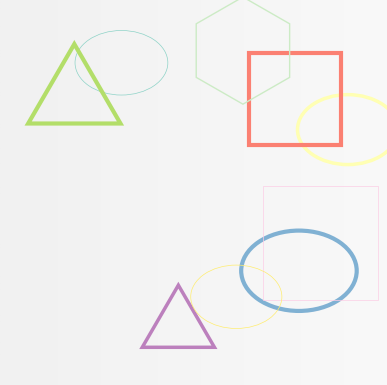[{"shape": "oval", "thickness": 0.5, "radius": 0.6, "center": [0.313, 0.837]}, {"shape": "oval", "thickness": 2.5, "radius": 0.65, "center": [0.897, 0.663]}, {"shape": "square", "thickness": 3, "radius": 0.59, "center": [0.761, 0.743]}, {"shape": "oval", "thickness": 3, "radius": 0.75, "center": [0.771, 0.297]}, {"shape": "triangle", "thickness": 3, "radius": 0.69, "center": [0.192, 0.748]}, {"shape": "square", "thickness": 0.5, "radius": 0.74, "center": [0.827, 0.369]}, {"shape": "triangle", "thickness": 2.5, "radius": 0.54, "center": [0.46, 0.152]}, {"shape": "hexagon", "thickness": 1, "radius": 0.7, "center": [0.627, 0.869]}, {"shape": "oval", "thickness": 0.5, "radius": 0.59, "center": [0.61, 0.229]}]